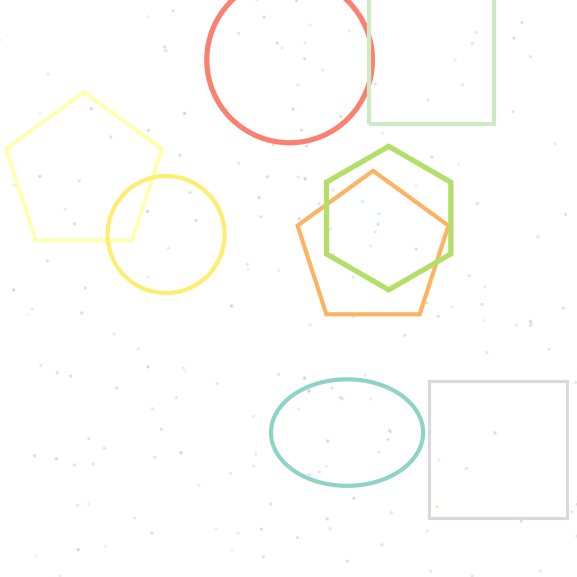[{"shape": "oval", "thickness": 2, "radius": 0.66, "center": [0.601, 0.25]}, {"shape": "pentagon", "thickness": 2, "radius": 0.71, "center": [0.145, 0.698]}, {"shape": "circle", "thickness": 2.5, "radius": 0.72, "center": [0.501, 0.895]}, {"shape": "pentagon", "thickness": 2, "radius": 0.69, "center": [0.646, 0.566]}, {"shape": "hexagon", "thickness": 2.5, "radius": 0.62, "center": [0.673, 0.621]}, {"shape": "square", "thickness": 1.5, "radius": 0.6, "center": [0.863, 0.22]}, {"shape": "square", "thickness": 2, "radius": 0.54, "center": [0.747, 0.893]}, {"shape": "circle", "thickness": 2, "radius": 0.51, "center": [0.288, 0.593]}]